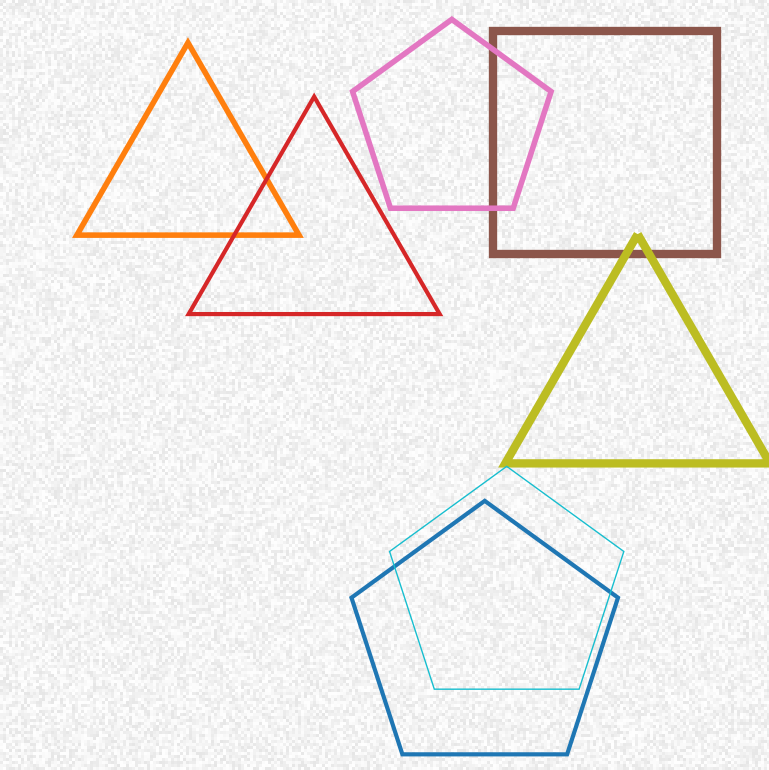[{"shape": "pentagon", "thickness": 1.5, "radius": 0.91, "center": [0.63, 0.168]}, {"shape": "triangle", "thickness": 2, "radius": 0.83, "center": [0.244, 0.778]}, {"shape": "triangle", "thickness": 1.5, "radius": 0.94, "center": [0.408, 0.686]}, {"shape": "square", "thickness": 3, "radius": 0.73, "center": [0.786, 0.815]}, {"shape": "pentagon", "thickness": 2, "radius": 0.68, "center": [0.587, 0.839]}, {"shape": "triangle", "thickness": 3, "radius": 0.99, "center": [0.828, 0.497]}, {"shape": "pentagon", "thickness": 0.5, "radius": 0.8, "center": [0.658, 0.234]}]